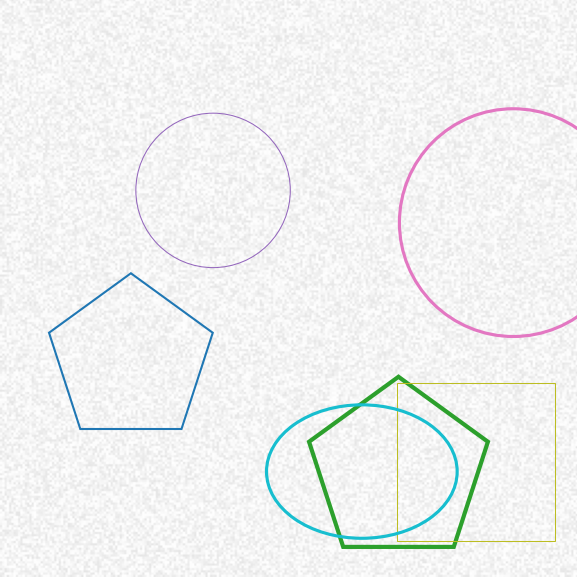[{"shape": "pentagon", "thickness": 1, "radius": 0.75, "center": [0.227, 0.377]}, {"shape": "pentagon", "thickness": 2, "radius": 0.81, "center": [0.69, 0.184]}, {"shape": "circle", "thickness": 0.5, "radius": 0.67, "center": [0.369, 0.669]}, {"shape": "circle", "thickness": 1.5, "radius": 0.99, "center": [0.889, 0.614]}, {"shape": "square", "thickness": 0.5, "radius": 0.69, "center": [0.824, 0.199]}, {"shape": "oval", "thickness": 1.5, "radius": 0.83, "center": [0.627, 0.183]}]